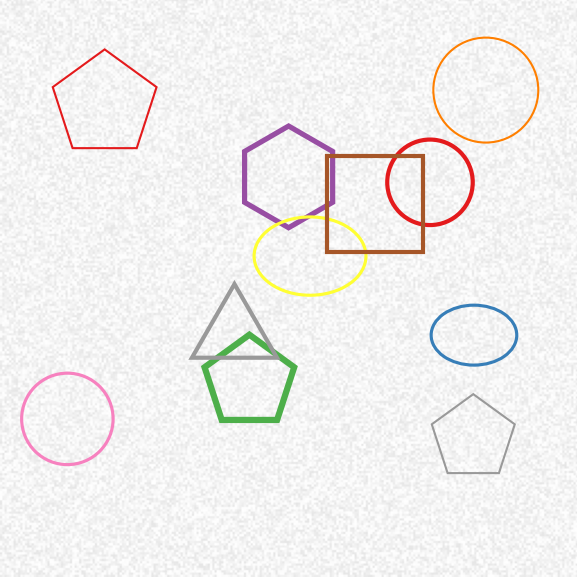[{"shape": "pentagon", "thickness": 1, "radius": 0.47, "center": [0.181, 0.819]}, {"shape": "circle", "thickness": 2, "radius": 0.37, "center": [0.745, 0.683]}, {"shape": "oval", "thickness": 1.5, "radius": 0.37, "center": [0.821, 0.419]}, {"shape": "pentagon", "thickness": 3, "radius": 0.41, "center": [0.432, 0.338]}, {"shape": "hexagon", "thickness": 2.5, "radius": 0.44, "center": [0.5, 0.693]}, {"shape": "circle", "thickness": 1, "radius": 0.45, "center": [0.841, 0.843]}, {"shape": "oval", "thickness": 1.5, "radius": 0.48, "center": [0.537, 0.556]}, {"shape": "square", "thickness": 2, "radius": 0.42, "center": [0.649, 0.646]}, {"shape": "circle", "thickness": 1.5, "radius": 0.4, "center": [0.117, 0.274]}, {"shape": "pentagon", "thickness": 1, "radius": 0.38, "center": [0.82, 0.241]}, {"shape": "triangle", "thickness": 2, "radius": 0.43, "center": [0.406, 0.422]}]